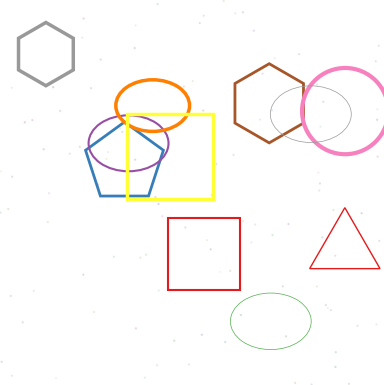[{"shape": "square", "thickness": 1.5, "radius": 0.47, "center": [0.529, 0.341]}, {"shape": "triangle", "thickness": 1, "radius": 0.53, "center": [0.896, 0.355]}, {"shape": "pentagon", "thickness": 2, "radius": 0.53, "center": [0.323, 0.577]}, {"shape": "oval", "thickness": 0.5, "radius": 0.52, "center": [0.703, 0.165]}, {"shape": "oval", "thickness": 1.5, "radius": 0.52, "center": [0.334, 0.628]}, {"shape": "oval", "thickness": 2.5, "radius": 0.48, "center": [0.397, 0.726]}, {"shape": "square", "thickness": 2.5, "radius": 0.56, "center": [0.441, 0.593]}, {"shape": "hexagon", "thickness": 2, "radius": 0.51, "center": [0.699, 0.732]}, {"shape": "circle", "thickness": 3, "radius": 0.56, "center": [0.897, 0.711]}, {"shape": "hexagon", "thickness": 2.5, "radius": 0.41, "center": [0.119, 0.859]}, {"shape": "oval", "thickness": 0.5, "radius": 0.53, "center": [0.807, 0.703]}]